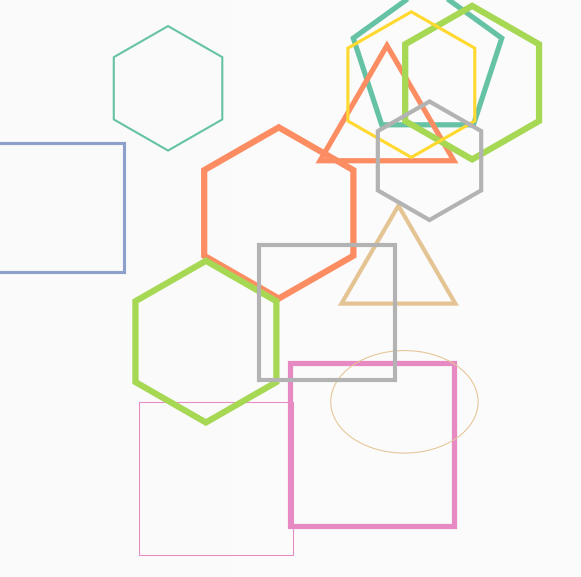[{"shape": "pentagon", "thickness": 2.5, "radius": 0.67, "center": [0.736, 0.892]}, {"shape": "hexagon", "thickness": 1, "radius": 0.54, "center": [0.289, 0.846]}, {"shape": "hexagon", "thickness": 3, "radius": 0.74, "center": [0.48, 0.63]}, {"shape": "triangle", "thickness": 2.5, "radius": 0.67, "center": [0.666, 0.787]}, {"shape": "square", "thickness": 1.5, "radius": 0.56, "center": [0.102, 0.64]}, {"shape": "square", "thickness": 2.5, "radius": 0.7, "center": [0.641, 0.229]}, {"shape": "square", "thickness": 0.5, "radius": 0.66, "center": [0.372, 0.171]}, {"shape": "hexagon", "thickness": 3, "radius": 0.7, "center": [0.354, 0.408]}, {"shape": "hexagon", "thickness": 3, "radius": 0.66, "center": [0.812, 0.856]}, {"shape": "hexagon", "thickness": 1.5, "radius": 0.63, "center": [0.708, 0.853]}, {"shape": "triangle", "thickness": 2, "radius": 0.57, "center": [0.685, 0.53]}, {"shape": "oval", "thickness": 0.5, "radius": 0.63, "center": [0.696, 0.303]}, {"shape": "square", "thickness": 2, "radius": 0.59, "center": [0.563, 0.459]}, {"shape": "hexagon", "thickness": 2, "radius": 0.51, "center": [0.739, 0.721]}]